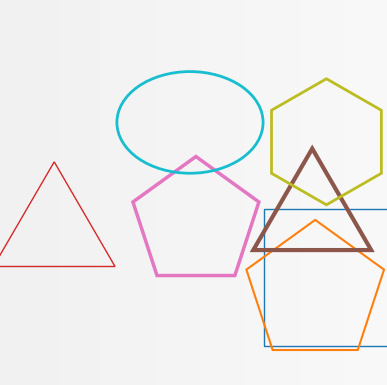[{"shape": "square", "thickness": 1, "radius": 0.89, "center": [0.86, 0.279]}, {"shape": "pentagon", "thickness": 1.5, "radius": 0.93, "center": [0.813, 0.242]}, {"shape": "triangle", "thickness": 1, "radius": 0.91, "center": [0.14, 0.398]}, {"shape": "triangle", "thickness": 3, "radius": 0.88, "center": [0.806, 0.438]}, {"shape": "pentagon", "thickness": 2.5, "radius": 0.85, "center": [0.506, 0.423]}, {"shape": "hexagon", "thickness": 2, "radius": 0.82, "center": [0.842, 0.632]}, {"shape": "oval", "thickness": 2, "radius": 0.94, "center": [0.49, 0.682]}]